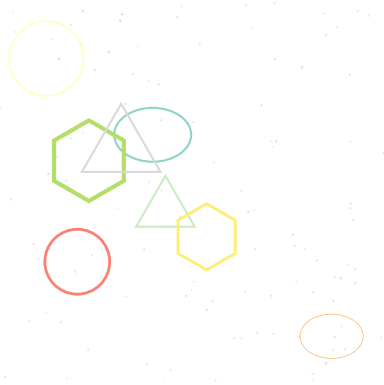[{"shape": "oval", "thickness": 1.5, "radius": 0.5, "center": [0.397, 0.65]}, {"shape": "circle", "thickness": 1, "radius": 0.49, "center": [0.12, 0.848]}, {"shape": "circle", "thickness": 2, "radius": 0.42, "center": [0.201, 0.32]}, {"shape": "oval", "thickness": 0.5, "radius": 0.41, "center": [0.861, 0.127]}, {"shape": "hexagon", "thickness": 3, "radius": 0.52, "center": [0.231, 0.583]}, {"shape": "triangle", "thickness": 1.5, "radius": 0.59, "center": [0.315, 0.612]}, {"shape": "triangle", "thickness": 1.5, "radius": 0.44, "center": [0.43, 0.455]}, {"shape": "hexagon", "thickness": 2, "radius": 0.43, "center": [0.537, 0.385]}]